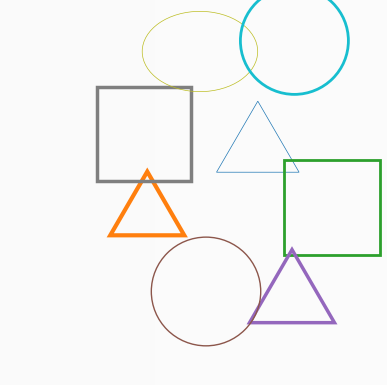[{"shape": "triangle", "thickness": 0.5, "radius": 0.62, "center": [0.665, 0.614]}, {"shape": "triangle", "thickness": 3, "radius": 0.55, "center": [0.38, 0.444]}, {"shape": "square", "thickness": 2, "radius": 0.62, "center": [0.856, 0.46]}, {"shape": "triangle", "thickness": 2.5, "radius": 0.63, "center": [0.754, 0.225]}, {"shape": "circle", "thickness": 1, "radius": 0.71, "center": [0.532, 0.243]}, {"shape": "square", "thickness": 2.5, "radius": 0.61, "center": [0.371, 0.652]}, {"shape": "oval", "thickness": 0.5, "radius": 0.74, "center": [0.516, 0.866]}, {"shape": "circle", "thickness": 2, "radius": 0.7, "center": [0.76, 0.894]}]